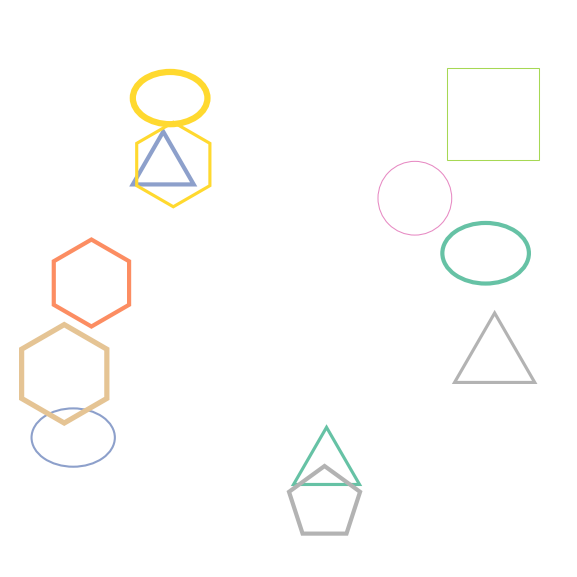[{"shape": "triangle", "thickness": 1.5, "radius": 0.33, "center": [0.565, 0.193]}, {"shape": "oval", "thickness": 2, "radius": 0.37, "center": [0.841, 0.561]}, {"shape": "hexagon", "thickness": 2, "radius": 0.38, "center": [0.158, 0.509]}, {"shape": "oval", "thickness": 1, "radius": 0.36, "center": [0.127, 0.241]}, {"shape": "triangle", "thickness": 2, "radius": 0.3, "center": [0.283, 0.71]}, {"shape": "circle", "thickness": 0.5, "radius": 0.32, "center": [0.718, 0.656]}, {"shape": "square", "thickness": 0.5, "radius": 0.4, "center": [0.854, 0.801]}, {"shape": "hexagon", "thickness": 1.5, "radius": 0.37, "center": [0.3, 0.714]}, {"shape": "oval", "thickness": 3, "radius": 0.32, "center": [0.295, 0.829]}, {"shape": "hexagon", "thickness": 2.5, "radius": 0.43, "center": [0.111, 0.352]}, {"shape": "pentagon", "thickness": 2, "radius": 0.32, "center": [0.562, 0.127]}, {"shape": "triangle", "thickness": 1.5, "radius": 0.4, "center": [0.857, 0.377]}]